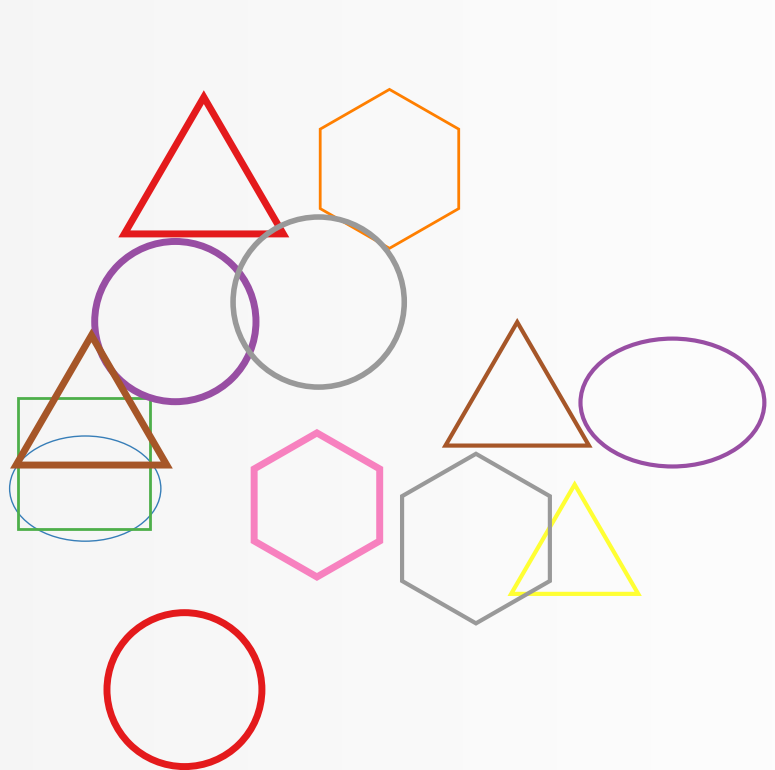[{"shape": "circle", "thickness": 2.5, "radius": 0.5, "center": [0.238, 0.104]}, {"shape": "triangle", "thickness": 2.5, "radius": 0.59, "center": [0.263, 0.755]}, {"shape": "oval", "thickness": 0.5, "radius": 0.49, "center": [0.11, 0.365]}, {"shape": "square", "thickness": 1, "radius": 0.42, "center": [0.109, 0.398]}, {"shape": "circle", "thickness": 2.5, "radius": 0.52, "center": [0.226, 0.582]}, {"shape": "oval", "thickness": 1.5, "radius": 0.59, "center": [0.868, 0.477]}, {"shape": "hexagon", "thickness": 1, "radius": 0.52, "center": [0.503, 0.781]}, {"shape": "triangle", "thickness": 1.5, "radius": 0.47, "center": [0.742, 0.276]}, {"shape": "triangle", "thickness": 2.5, "radius": 0.56, "center": [0.118, 0.452]}, {"shape": "triangle", "thickness": 1.5, "radius": 0.53, "center": [0.667, 0.475]}, {"shape": "hexagon", "thickness": 2.5, "radius": 0.47, "center": [0.409, 0.344]}, {"shape": "circle", "thickness": 2, "radius": 0.55, "center": [0.411, 0.608]}, {"shape": "hexagon", "thickness": 1.5, "radius": 0.55, "center": [0.614, 0.301]}]